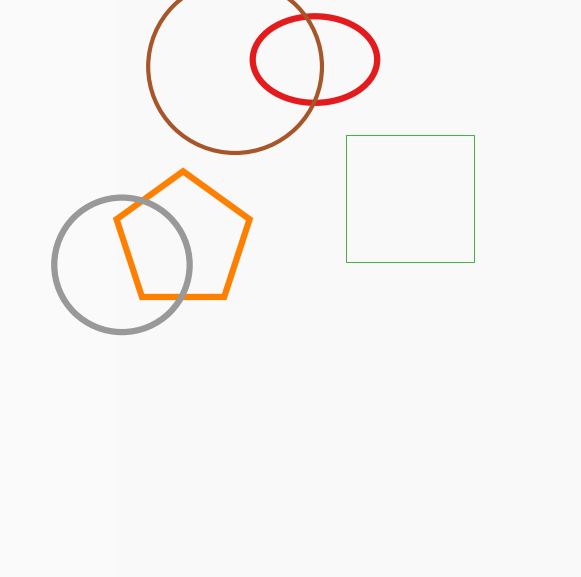[{"shape": "oval", "thickness": 3, "radius": 0.54, "center": [0.542, 0.896]}, {"shape": "square", "thickness": 0.5, "radius": 0.55, "center": [0.706, 0.655]}, {"shape": "pentagon", "thickness": 3, "radius": 0.6, "center": [0.315, 0.582]}, {"shape": "circle", "thickness": 2, "radius": 0.75, "center": [0.404, 0.884]}, {"shape": "circle", "thickness": 3, "radius": 0.58, "center": [0.21, 0.541]}]